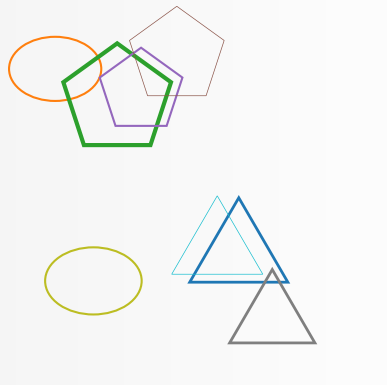[{"shape": "triangle", "thickness": 2, "radius": 0.73, "center": [0.616, 0.34]}, {"shape": "oval", "thickness": 1.5, "radius": 0.6, "center": [0.142, 0.821]}, {"shape": "pentagon", "thickness": 3, "radius": 0.73, "center": [0.302, 0.741]}, {"shape": "pentagon", "thickness": 1.5, "radius": 0.56, "center": [0.364, 0.764]}, {"shape": "pentagon", "thickness": 0.5, "radius": 0.64, "center": [0.456, 0.855]}, {"shape": "triangle", "thickness": 2, "radius": 0.64, "center": [0.703, 0.173]}, {"shape": "oval", "thickness": 1.5, "radius": 0.62, "center": [0.241, 0.27]}, {"shape": "triangle", "thickness": 0.5, "radius": 0.68, "center": [0.561, 0.356]}]